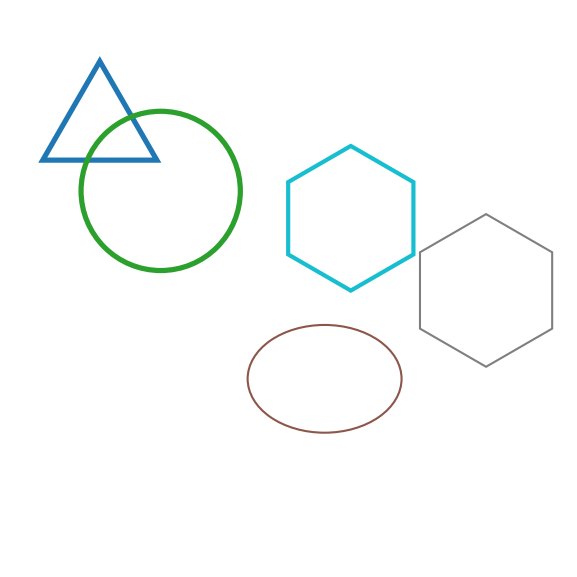[{"shape": "triangle", "thickness": 2.5, "radius": 0.57, "center": [0.173, 0.779]}, {"shape": "circle", "thickness": 2.5, "radius": 0.69, "center": [0.278, 0.669]}, {"shape": "oval", "thickness": 1, "radius": 0.67, "center": [0.562, 0.343]}, {"shape": "hexagon", "thickness": 1, "radius": 0.66, "center": [0.842, 0.496]}, {"shape": "hexagon", "thickness": 2, "radius": 0.63, "center": [0.607, 0.621]}]